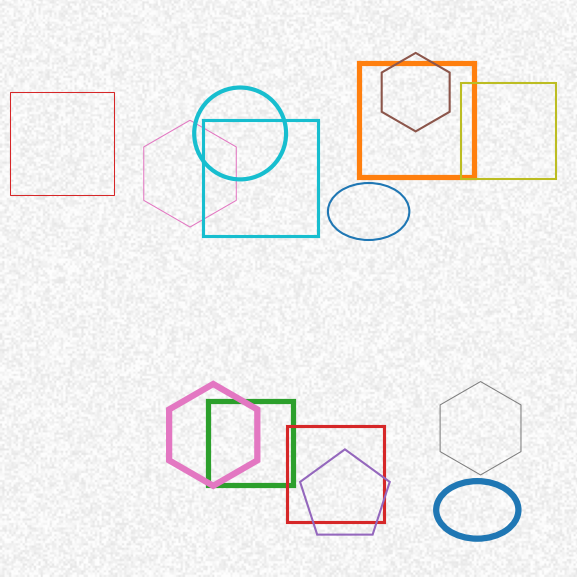[{"shape": "oval", "thickness": 1, "radius": 0.35, "center": [0.638, 0.633]}, {"shape": "oval", "thickness": 3, "radius": 0.36, "center": [0.827, 0.116]}, {"shape": "square", "thickness": 2.5, "radius": 0.5, "center": [0.721, 0.791]}, {"shape": "square", "thickness": 2.5, "radius": 0.36, "center": [0.434, 0.232]}, {"shape": "square", "thickness": 1.5, "radius": 0.42, "center": [0.581, 0.178]}, {"shape": "square", "thickness": 0.5, "radius": 0.45, "center": [0.107, 0.751]}, {"shape": "pentagon", "thickness": 1, "radius": 0.41, "center": [0.597, 0.139]}, {"shape": "hexagon", "thickness": 1, "radius": 0.34, "center": [0.72, 0.84]}, {"shape": "hexagon", "thickness": 0.5, "radius": 0.46, "center": [0.329, 0.698]}, {"shape": "hexagon", "thickness": 3, "radius": 0.44, "center": [0.369, 0.246]}, {"shape": "hexagon", "thickness": 0.5, "radius": 0.4, "center": [0.832, 0.258]}, {"shape": "square", "thickness": 1, "radius": 0.41, "center": [0.881, 0.773]}, {"shape": "square", "thickness": 1.5, "radius": 0.5, "center": [0.451, 0.691]}, {"shape": "circle", "thickness": 2, "radius": 0.4, "center": [0.416, 0.768]}]